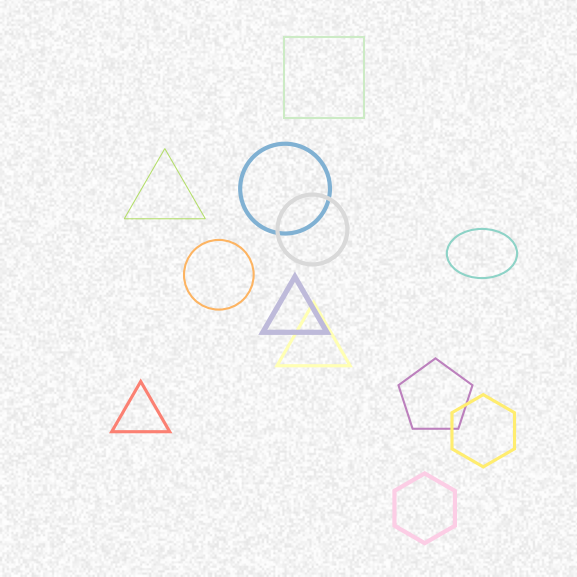[{"shape": "oval", "thickness": 1, "radius": 0.3, "center": [0.835, 0.56]}, {"shape": "triangle", "thickness": 1.5, "radius": 0.37, "center": [0.543, 0.402]}, {"shape": "triangle", "thickness": 2.5, "radius": 0.32, "center": [0.511, 0.456]}, {"shape": "triangle", "thickness": 1.5, "radius": 0.29, "center": [0.244, 0.281]}, {"shape": "circle", "thickness": 2, "radius": 0.39, "center": [0.494, 0.673]}, {"shape": "circle", "thickness": 1, "radius": 0.3, "center": [0.379, 0.523]}, {"shape": "triangle", "thickness": 0.5, "radius": 0.41, "center": [0.285, 0.661]}, {"shape": "hexagon", "thickness": 2, "radius": 0.3, "center": [0.735, 0.119]}, {"shape": "circle", "thickness": 2, "radius": 0.3, "center": [0.541, 0.602]}, {"shape": "pentagon", "thickness": 1, "radius": 0.34, "center": [0.754, 0.311]}, {"shape": "square", "thickness": 1, "radius": 0.35, "center": [0.561, 0.865]}, {"shape": "hexagon", "thickness": 1.5, "radius": 0.31, "center": [0.837, 0.253]}]